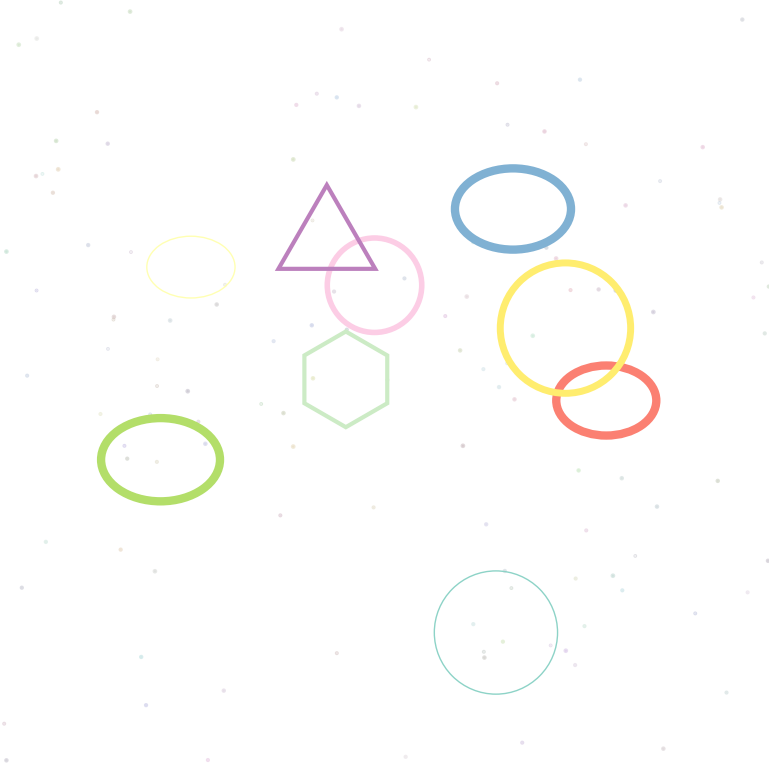[{"shape": "circle", "thickness": 0.5, "radius": 0.4, "center": [0.644, 0.179]}, {"shape": "oval", "thickness": 0.5, "radius": 0.29, "center": [0.248, 0.653]}, {"shape": "oval", "thickness": 3, "radius": 0.32, "center": [0.787, 0.48]}, {"shape": "oval", "thickness": 3, "radius": 0.38, "center": [0.666, 0.729]}, {"shape": "oval", "thickness": 3, "radius": 0.39, "center": [0.208, 0.403]}, {"shape": "circle", "thickness": 2, "radius": 0.31, "center": [0.486, 0.63]}, {"shape": "triangle", "thickness": 1.5, "radius": 0.36, "center": [0.424, 0.687]}, {"shape": "hexagon", "thickness": 1.5, "radius": 0.31, "center": [0.449, 0.507]}, {"shape": "circle", "thickness": 2.5, "radius": 0.42, "center": [0.734, 0.574]}]